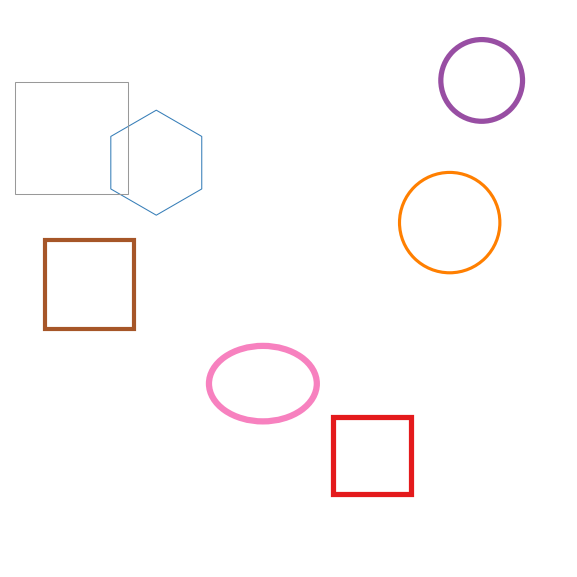[{"shape": "square", "thickness": 2.5, "radius": 0.33, "center": [0.644, 0.211]}, {"shape": "hexagon", "thickness": 0.5, "radius": 0.45, "center": [0.271, 0.717]}, {"shape": "circle", "thickness": 2.5, "radius": 0.35, "center": [0.834, 0.86]}, {"shape": "circle", "thickness": 1.5, "radius": 0.43, "center": [0.779, 0.614]}, {"shape": "square", "thickness": 2, "radius": 0.39, "center": [0.155, 0.506]}, {"shape": "oval", "thickness": 3, "radius": 0.47, "center": [0.455, 0.335]}, {"shape": "square", "thickness": 0.5, "radius": 0.49, "center": [0.124, 0.76]}]